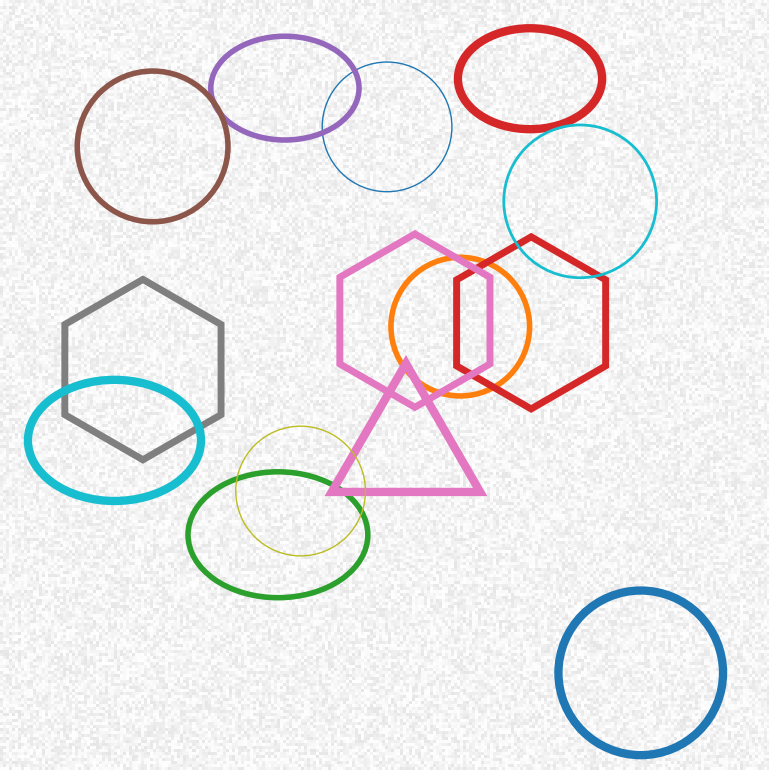[{"shape": "circle", "thickness": 0.5, "radius": 0.42, "center": [0.503, 0.835]}, {"shape": "circle", "thickness": 3, "radius": 0.53, "center": [0.832, 0.126]}, {"shape": "circle", "thickness": 2, "radius": 0.45, "center": [0.598, 0.576]}, {"shape": "oval", "thickness": 2, "radius": 0.58, "center": [0.361, 0.306]}, {"shape": "hexagon", "thickness": 2.5, "radius": 0.56, "center": [0.69, 0.581]}, {"shape": "oval", "thickness": 3, "radius": 0.47, "center": [0.688, 0.898]}, {"shape": "oval", "thickness": 2, "radius": 0.48, "center": [0.37, 0.886]}, {"shape": "circle", "thickness": 2, "radius": 0.49, "center": [0.198, 0.81]}, {"shape": "hexagon", "thickness": 2.5, "radius": 0.56, "center": [0.539, 0.584]}, {"shape": "triangle", "thickness": 3, "radius": 0.56, "center": [0.527, 0.417]}, {"shape": "hexagon", "thickness": 2.5, "radius": 0.59, "center": [0.186, 0.52]}, {"shape": "circle", "thickness": 0.5, "radius": 0.42, "center": [0.39, 0.362]}, {"shape": "oval", "thickness": 3, "radius": 0.56, "center": [0.149, 0.428]}, {"shape": "circle", "thickness": 1, "radius": 0.5, "center": [0.753, 0.739]}]